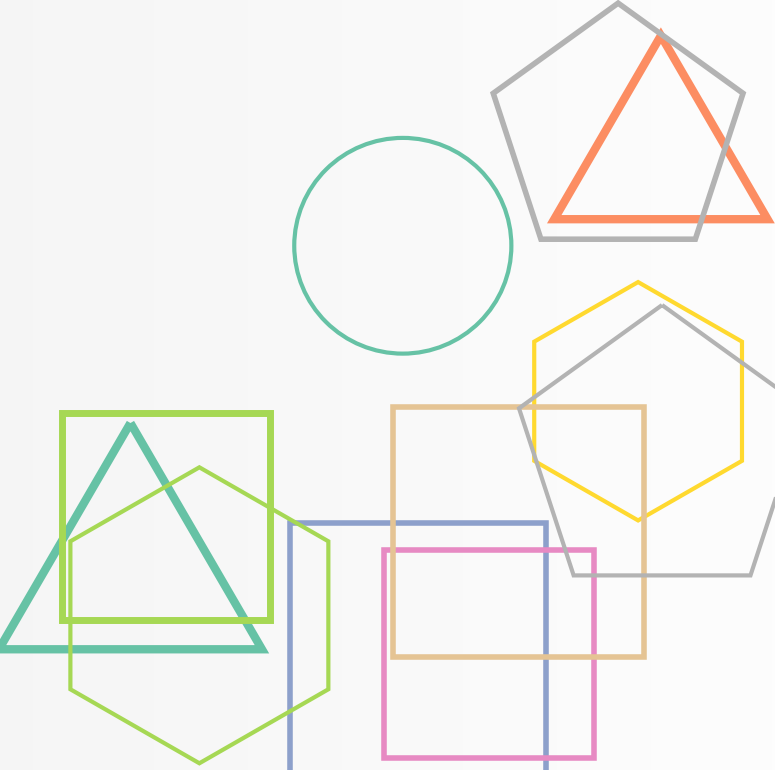[{"shape": "circle", "thickness": 1.5, "radius": 0.7, "center": [0.52, 0.681]}, {"shape": "triangle", "thickness": 3, "radius": 0.98, "center": [0.168, 0.255]}, {"shape": "triangle", "thickness": 3, "radius": 0.79, "center": [0.853, 0.795]}, {"shape": "square", "thickness": 2, "radius": 0.82, "center": [0.539, 0.156]}, {"shape": "square", "thickness": 2, "radius": 0.68, "center": [0.631, 0.15]}, {"shape": "square", "thickness": 2.5, "radius": 0.67, "center": [0.214, 0.329]}, {"shape": "hexagon", "thickness": 1.5, "radius": 0.96, "center": [0.257, 0.201]}, {"shape": "hexagon", "thickness": 1.5, "radius": 0.77, "center": [0.823, 0.479]}, {"shape": "square", "thickness": 2, "radius": 0.81, "center": [0.669, 0.309]}, {"shape": "pentagon", "thickness": 1.5, "radius": 0.97, "center": [0.854, 0.41]}, {"shape": "pentagon", "thickness": 2, "radius": 0.85, "center": [0.798, 0.826]}]